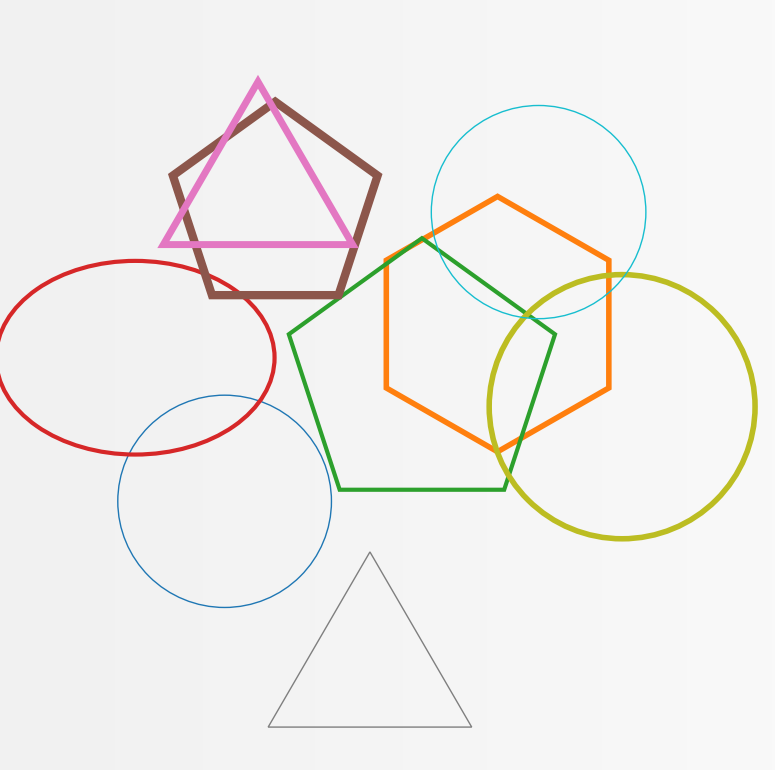[{"shape": "circle", "thickness": 0.5, "radius": 0.69, "center": [0.29, 0.349]}, {"shape": "hexagon", "thickness": 2, "radius": 0.83, "center": [0.642, 0.579]}, {"shape": "pentagon", "thickness": 1.5, "radius": 0.9, "center": [0.544, 0.51]}, {"shape": "oval", "thickness": 1.5, "radius": 0.9, "center": [0.175, 0.535]}, {"shape": "pentagon", "thickness": 3, "radius": 0.69, "center": [0.355, 0.729]}, {"shape": "triangle", "thickness": 2.5, "radius": 0.7, "center": [0.333, 0.753]}, {"shape": "triangle", "thickness": 0.5, "radius": 0.76, "center": [0.477, 0.132]}, {"shape": "circle", "thickness": 2, "radius": 0.86, "center": [0.803, 0.472]}, {"shape": "circle", "thickness": 0.5, "radius": 0.69, "center": [0.695, 0.725]}]